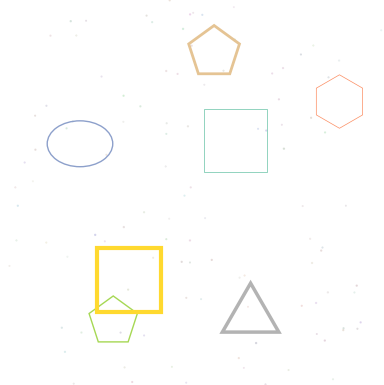[{"shape": "square", "thickness": 0.5, "radius": 0.41, "center": [0.611, 0.636]}, {"shape": "hexagon", "thickness": 0.5, "radius": 0.35, "center": [0.882, 0.736]}, {"shape": "oval", "thickness": 1, "radius": 0.43, "center": [0.208, 0.627]}, {"shape": "pentagon", "thickness": 1, "radius": 0.33, "center": [0.294, 0.165]}, {"shape": "square", "thickness": 3, "radius": 0.42, "center": [0.335, 0.273]}, {"shape": "pentagon", "thickness": 2, "radius": 0.35, "center": [0.556, 0.864]}, {"shape": "triangle", "thickness": 2.5, "radius": 0.42, "center": [0.651, 0.18]}]